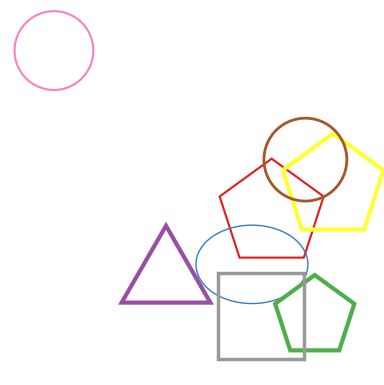[{"shape": "pentagon", "thickness": 1.5, "radius": 0.71, "center": [0.706, 0.446]}, {"shape": "oval", "thickness": 1, "radius": 0.73, "center": [0.654, 0.313]}, {"shape": "pentagon", "thickness": 3, "radius": 0.54, "center": [0.818, 0.177]}, {"shape": "triangle", "thickness": 3, "radius": 0.66, "center": [0.431, 0.281]}, {"shape": "pentagon", "thickness": 3, "radius": 0.69, "center": [0.865, 0.515]}, {"shape": "circle", "thickness": 2, "radius": 0.54, "center": [0.793, 0.585]}, {"shape": "circle", "thickness": 1.5, "radius": 0.51, "center": [0.14, 0.869]}, {"shape": "square", "thickness": 2.5, "radius": 0.56, "center": [0.679, 0.179]}]